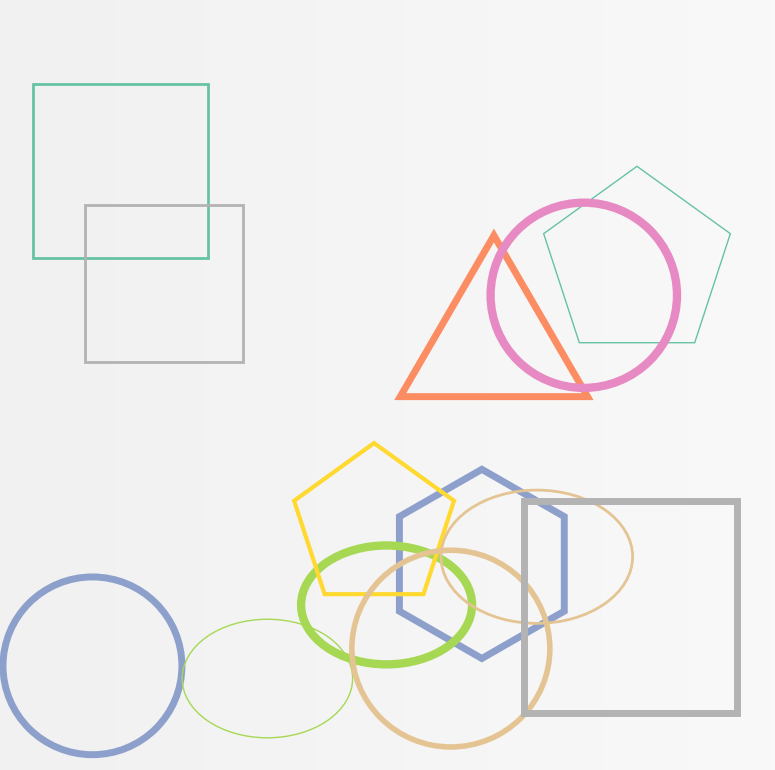[{"shape": "square", "thickness": 1, "radius": 0.56, "center": [0.156, 0.778]}, {"shape": "pentagon", "thickness": 0.5, "radius": 0.63, "center": [0.822, 0.657]}, {"shape": "triangle", "thickness": 2.5, "radius": 0.7, "center": [0.637, 0.555]}, {"shape": "hexagon", "thickness": 2.5, "radius": 0.61, "center": [0.622, 0.268]}, {"shape": "circle", "thickness": 2.5, "radius": 0.58, "center": [0.119, 0.135]}, {"shape": "circle", "thickness": 3, "radius": 0.6, "center": [0.753, 0.617]}, {"shape": "oval", "thickness": 0.5, "radius": 0.55, "center": [0.345, 0.119]}, {"shape": "oval", "thickness": 3, "radius": 0.55, "center": [0.499, 0.214]}, {"shape": "pentagon", "thickness": 1.5, "radius": 0.54, "center": [0.483, 0.316]}, {"shape": "circle", "thickness": 2, "radius": 0.64, "center": [0.582, 0.158]}, {"shape": "oval", "thickness": 1, "radius": 0.62, "center": [0.693, 0.277]}, {"shape": "square", "thickness": 1, "radius": 0.51, "center": [0.212, 0.632]}, {"shape": "square", "thickness": 2.5, "radius": 0.69, "center": [0.814, 0.212]}]